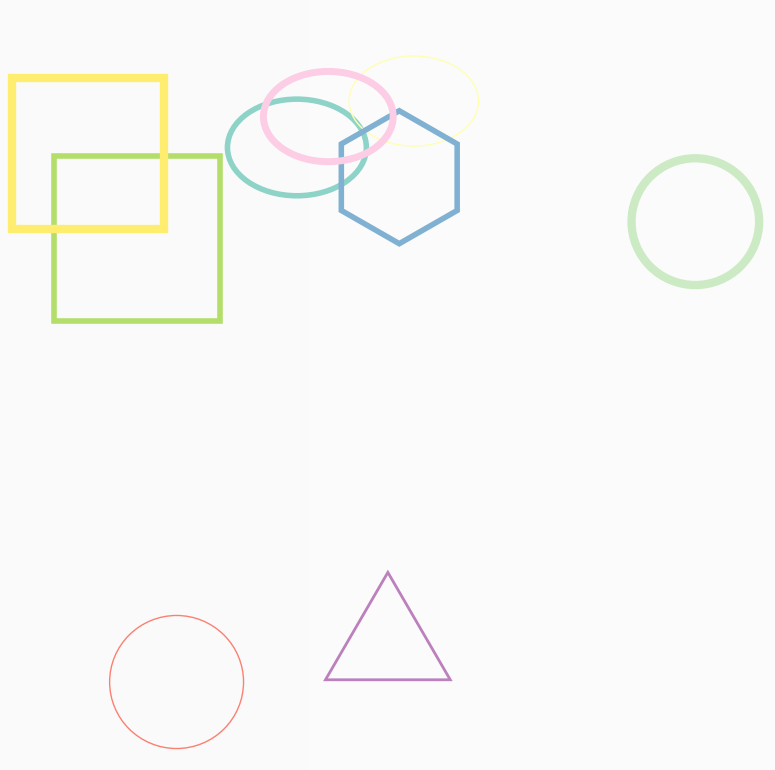[{"shape": "oval", "thickness": 2, "radius": 0.45, "center": [0.383, 0.809]}, {"shape": "oval", "thickness": 0.5, "radius": 0.42, "center": [0.534, 0.869]}, {"shape": "circle", "thickness": 0.5, "radius": 0.43, "center": [0.228, 0.114]}, {"shape": "hexagon", "thickness": 2, "radius": 0.43, "center": [0.515, 0.77]}, {"shape": "square", "thickness": 2, "radius": 0.54, "center": [0.177, 0.69]}, {"shape": "oval", "thickness": 2.5, "radius": 0.42, "center": [0.424, 0.849]}, {"shape": "triangle", "thickness": 1, "radius": 0.46, "center": [0.5, 0.164]}, {"shape": "circle", "thickness": 3, "radius": 0.41, "center": [0.897, 0.712]}, {"shape": "square", "thickness": 3, "radius": 0.49, "center": [0.113, 0.8]}]